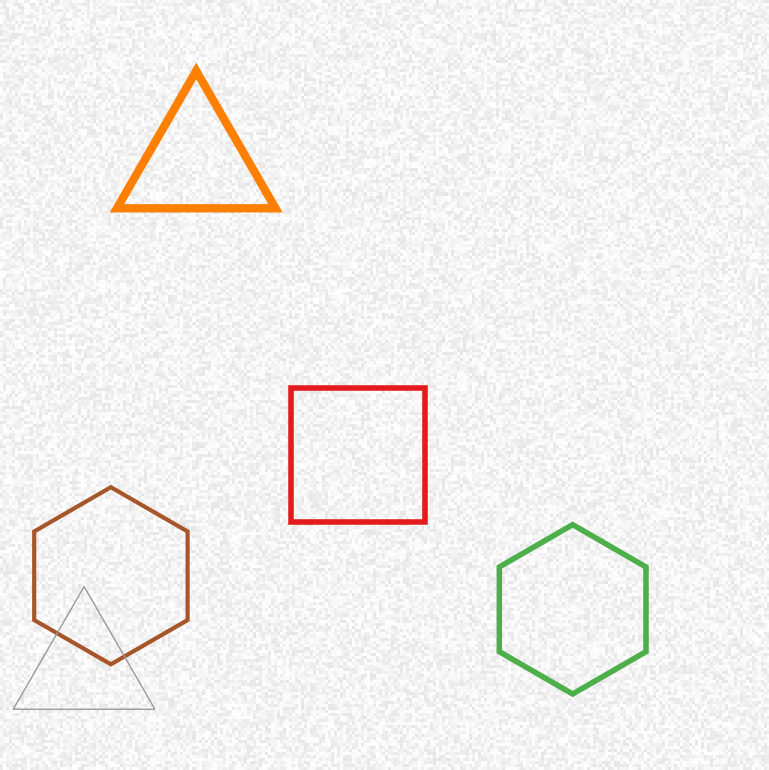[{"shape": "square", "thickness": 2, "radius": 0.44, "center": [0.465, 0.409]}, {"shape": "hexagon", "thickness": 2, "radius": 0.55, "center": [0.744, 0.209]}, {"shape": "triangle", "thickness": 3, "radius": 0.59, "center": [0.255, 0.789]}, {"shape": "hexagon", "thickness": 1.5, "radius": 0.58, "center": [0.144, 0.252]}, {"shape": "triangle", "thickness": 0.5, "radius": 0.53, "center": [0.109, 0.132]}]